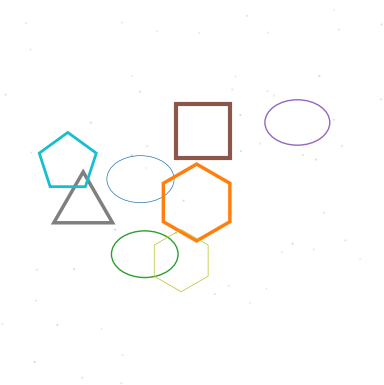[{"shape": "oval", "thickness": 0.5, "radius": 0.44, "center": [0.365, 0.535]}, {"shape": "hexagon", "thickness": 2.5, "radius": 0.5, "center": [0.511, 0.474]}, {"shape": "oval", "thickness": 1, "radius": 0.43, "center": [0.376, 0.34]}, {"shape": "oval", "thickness": 1, "radius": 0.42, "center": [0.772, 0.682]}, {"shape": "square", "thickness": 3, "radius": 0.35, "center": [0.527, 0.66]}, {"shape": "triangle", "thickness": 2.5, "radius": 0.44, "center": [0.216, 0.465]}, {"shape": "hexagon", "thickness": 0.5, "radius": 0.4, "center": [0.471, 0.323]}, {"shape": "pentagon", "thickness": 2, "radius": 0.39, "center": [0.176, 0.578]}]